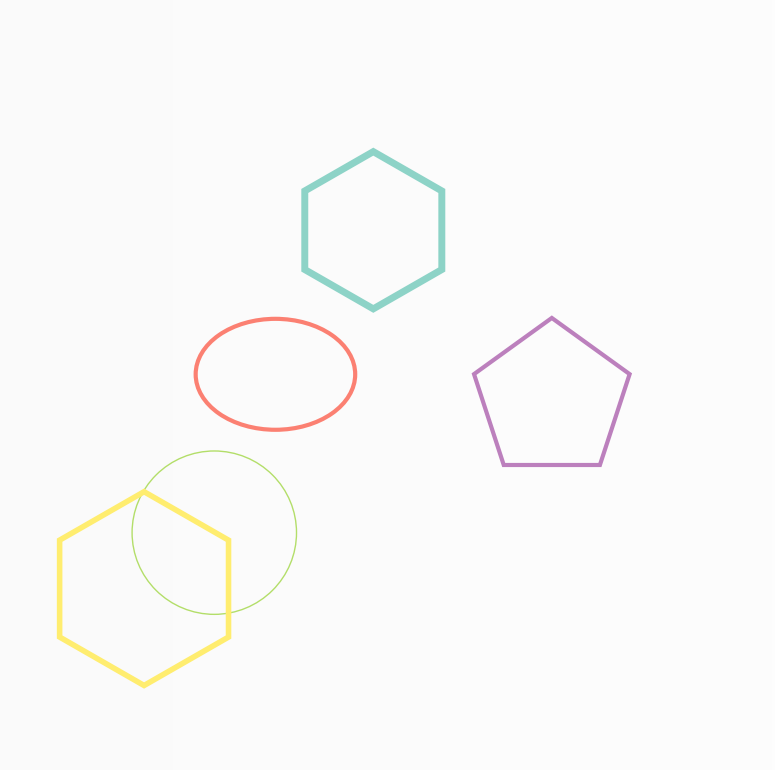[{"shape": "hexagon", "thickness": 2.5, "radius": 0.51, "center": [0.482, 0.701]}, {"shape": "oval", "thickness": 1.5, "radius": 0.51, "center": [0.355, 0.514]}, {"shape": "circle", "thickness": 0.5, "radius": 0.53, "center": [0.277, 0.308]}, {"shape": "pentagon", "thickness": 1.5, "radius": 0.53, "center": [0.712, 0.482]}, {"shape": "hexagon", "thickness": 2, "radius": 0.63, "center": [0.186, 0.236]}]